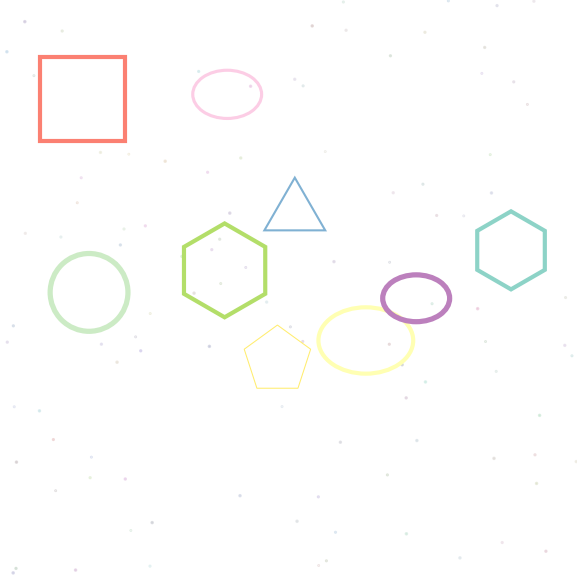[{"shape": "hexagon", "thickness": 2, "radius": 0.34, "center": [0.885, 0.566]}, {"shape": "oval", "thickness": 2, "radius": 0.41, "center": [0.633, 0.41]}, {"shape": "square", "thickness": 2, "radius": 0.37, "center": [0.143, 0.828]}, {"shape": "triangle", "thickness": 1, "radius": 0.3, "center": [0.51, 0.631]}, {"shape": "hexagon", "thickness": 2, "radius": 0.41, "center": [0.389, 0.531]}, {"shape": "oval", "thickness": 1.5, "radius": 0.3, "center": [0.393, 0.836]}, {"shape": "oval", "thickness": 2.5, "radius": 0.29, "center": [0.721, 0.483]}, {"shape": "circle", "thickness": 2.5, "radius": 0.34, "center": [0.154, 0.493]}, {"shape": "pentagon", "thickness": 0.5, "radius": 0.3, "center": [0.48, 0.376]}]